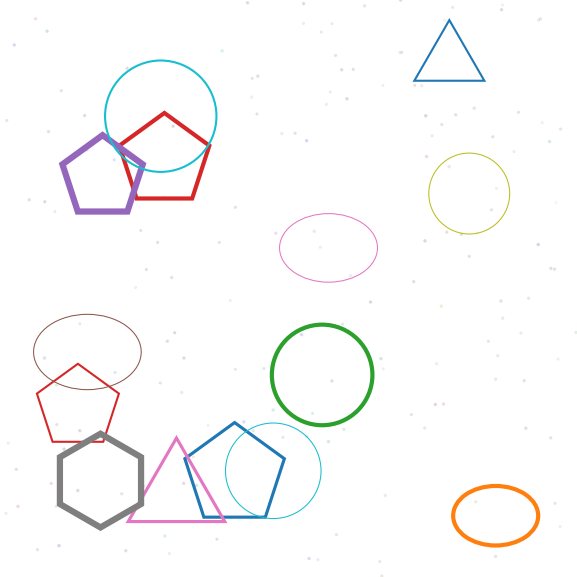[{"shape": "pentagon", "thickness": 1.5, "radius": 0.45, "center": [0.406, 0.177]}, {"shape": "triangle", "thickness": 1, "radius": 0.35, "center": [0.778, 0.894]}, {"shape": "oval", "thickness": 2, "radius": 0.37, "center": [0.858, 0.106]}, {"shape": "circle", "thickness": 2, "radius": 0.44, "center": [0.558, 0.35]}, {"shape": "pentagon", "thickness": 2, "radius": 0.41, "center": [0.285, 0.722]}, {"shape": "pentagon", "thickness": 1, "radius": 0.37, "center": [0.135, 0.295]}, {"shape": "pentagon", "thickness": 3, "radius": 0.37, "center": [0.178, 0.692]}, {"shape": "oval", "thickness": 0.5, "radius": 0.47, "center": [0.151, 0.39]}, {"shape": "triangle", "thickness": 1.5, "radius": 0.48, "center": [0.306, 0.144]}, {"shape": "oval", "thickness": 0.5, "radius": 0.42, "center": [0.569, 0.57]}, {"shape": "hexagon", "thickness": 3, "radius": 0.41, "center": [0.174, 0.167]}, {"shape": "circle", "thickness": 0.5, "radius": 0.35, "center": [0.813, 0.664]}, {"shape": "circle", "thickness": 1, "radius": 0.48, "center": [0.278, 0.798]}, {"shape": "circle", "thickness": 0.5, "radius": 0.41, "center": [0.473, 0.184]}]